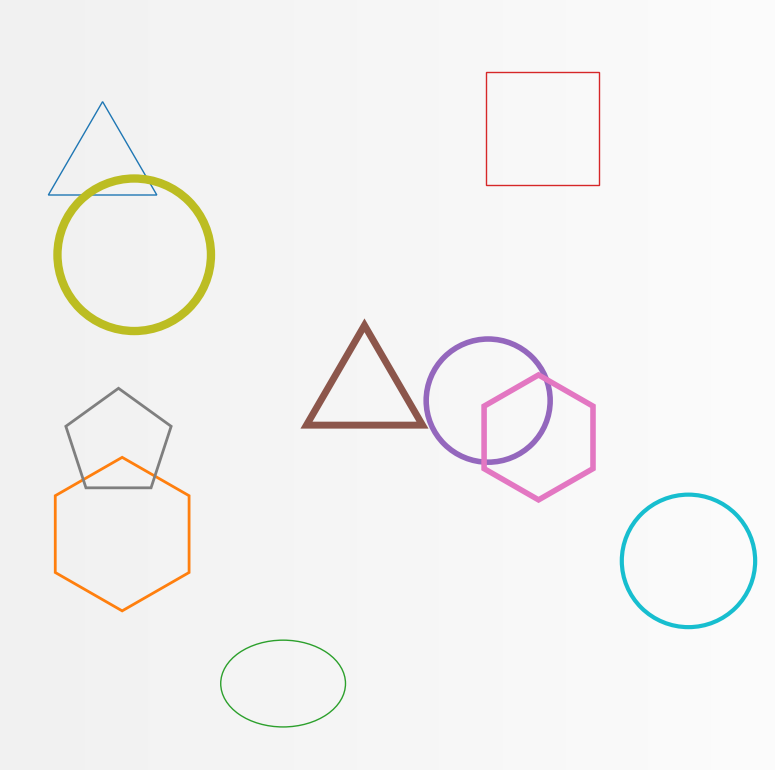[{"shape": "triangle", "thickness": 0.5, "radius": 0.4, "center": [0.132, 0.787]}, {"shape": "hexagon", "thickness": 1, "radius": 0.5, "center": [0.158, 0.306]}, {"shape": "oval", "thickness": 0.5, "radius": 0.4, "center": [0.365, 0.112]}, {"shape": "square", "thickness": 0.5, "radius": 0.37, "center": [0.7, 0.833]}, {"shape": "circle", "thickness": 2, "radius": 0.4, "center": [0.63, 0.48]}, {"shape": "triangle", "thickness": 2.5, "radius": 0.43, "center": [0.47, 0.491]}, {"shape": "hexagon", "thickness": 2, "radius": 0.41, "center": [0.695, 0.432]}, {"shape": "pentagon", "thickness": 1, "radius": 0.36, "center": [0.153, 0.424]}, {"shape": "circle", "thickness": 3, "radius": 0.5, "center": [0.173, 0.669]}, {"shape": "circle", "thickness": 1.5, "radius": 0.43, "center": [0.888, 0.272]}]